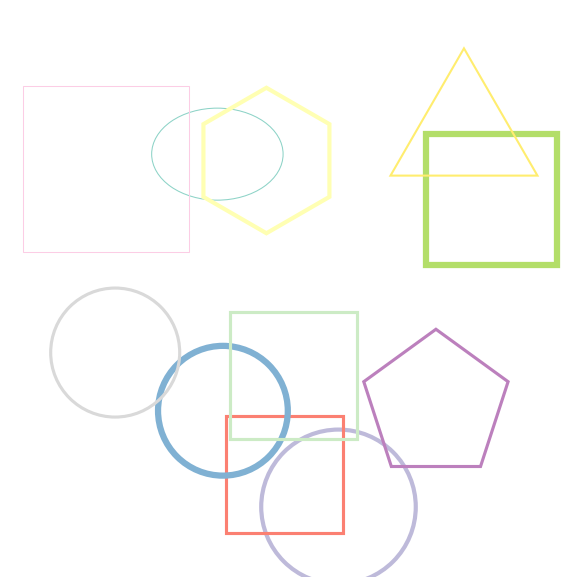[{"shape": "oval", "thickness": 0.5, "radius": 0.57, "center": [0.376, 0.732]}, {"shape": "hexagon", "thickness": 2, "radius": 0.63, "center": [0.461, 0.721]}, {"shape": "circle", "thickness": 2, "radius": 0.67, "center": [0.586, 0.121]}, {"shape": "square", "thickness": 1.5, "radius": 0.51, "center": [0.492, 0.177]}, {"shape": "circle", "thickness": 3, "radius": 0.56, "center": [0.386, 0.288]}, {"shape": "square", "thickness": 3, "radius": 0.57, "center": [0.85, 0.654]}, {"shape": "square", "thickness": 0.5, "radius": 0.72, "center": [0.183, 0.707]}, {"shape": "circle", "thickness": 1.5, "radius": 0.56, "center": [0.199, 0.389]}, {"shape": "pentagon", "thickness": 1.5, "radius": 0.66, "center": [0.755, 0.298]}, {"shape": "square", "thickness": 1.5, "radius": 0.55, "center": [0.509, 0.349]}, {"shape": "triangle", "thickness": 1, "radius": 0.73, "center": [0.803, 0.769]}]